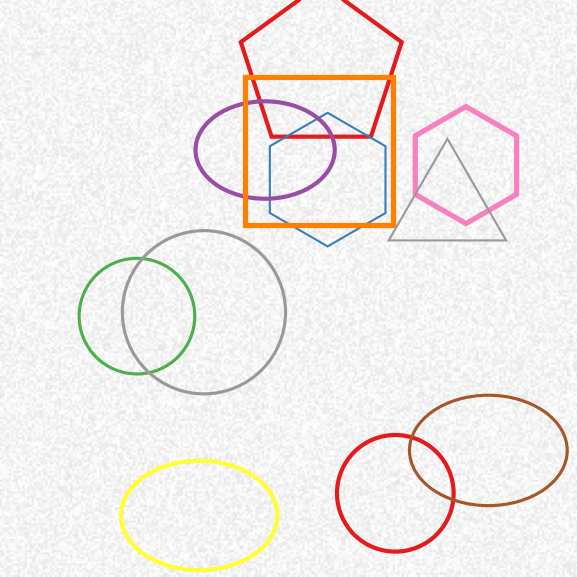[{"shape": "circle", "thickness": 2, "radius": 0.5, "center": [0.685, 0.145]}, {"shape": "pentagon", "thickness": 2, "radius": 0.73, "center": [0.556, 0.881]}, {"shape": "hexagon", "thickness": 1, "radius": 0.58, "center": [0.567, 0.688]}, {"shape": "circle", "thickness": 1.5, "radius": 0.5, "center": [0.237, 0.452]}, {"shape": "oval", "thickness": 2, "radius": 0.6, "center": [0.459, 0.739]}, {"shape": "square", "thickness": 2.5, "radius": 0.64, "center": [0.552, 0.738]}, {"shape": "oval", "thickness": 2, "radius": 0.68, "center": [0.345, 0.107]}, {"shape": "oval", "thickness": 1.5, "radius": 0.68, "center": [0.846, 0.219]}, {"shape": "hexagon", "thickness": 2.5, "radius": 0.51, "center": [0.807, 0.713]}, {"shape": "triangle", "thickness": 1, "radius": 0.59, "center": [0.775, 0.641]}, {"shape": "circle", "thickness": 1.5, "radius": 0.71, "center": [0.353, 0.458]}]